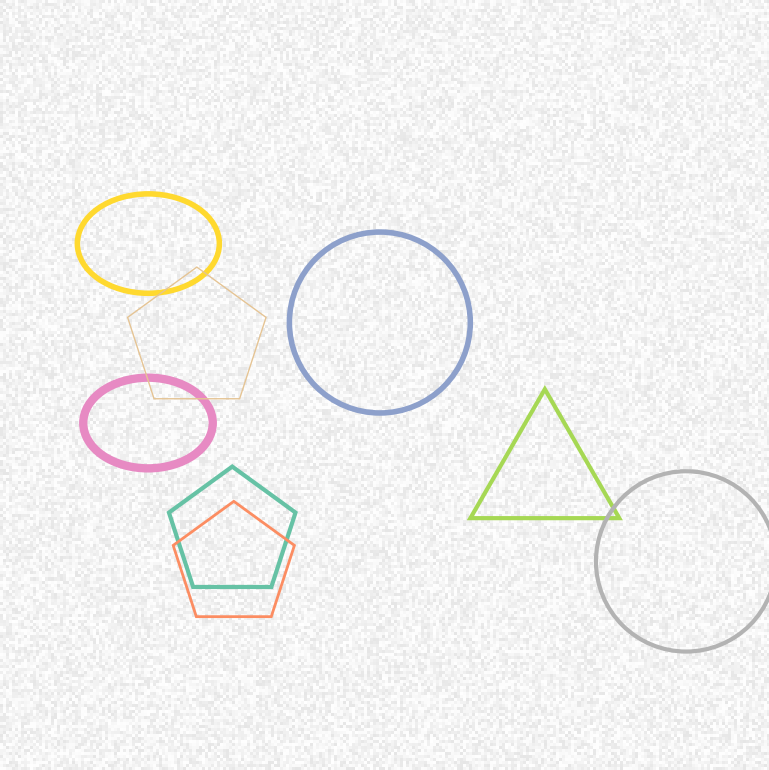[{"shape": "pentagon", "thickness": 1.5, "radius": 0.43, "center": [0.302, 0.308]}, {"shape": "pentagon", "thickness": 1, "radius": 0.41, "center": [0.304, 0.266]}, {"shape": "circle", "thickness": 2, "radius": 0.59, "center": [0.493, 0.581]}, {"shape": "oval", "thickness": 3, "radius": 0.42, "center": [0.192, 0.451]}, {"shape": "triangle", "thickness": 1.5, "radius": 0.56, "center": [0.708, 0.383]}, {"shape": "oval", "thickness": 2, "radius": 0.46, "center": [0.193, 0.684]}, {"shape": "pentagon", "thickness": 0.5, "radius": 0.47, "center": [0.256, 0.559]}, {"shape": "circle", "thickness": 1.5, "radius": 0.59, "center": [0.891, 0.271]}]